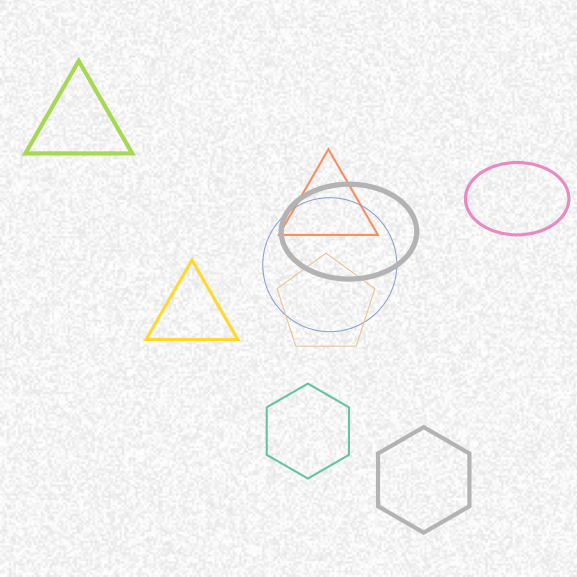[{"shape": "hexagon", "thickness": 1, "radius": 0.41, "center": [0.533, 0.253]}, {"shape": "triangle", "thickness": 1, "radius": 0.49, "center": [0.569, 0.642]}, {"shape": "circle", "thickness": 0.5, "radius": 0.58, "center": [0.571, 0.541]}, {"shape": "oval", "thickness": 1.5, "radius": 0.45, "center": [0.896, 0.655]}, {"shape": "triangle", "thickness": 2, "radius": 0.53, "center": [0.136, 0.787]}, {"shape": "triangle", "thickness": 1.5, "radius": 0.46, "center": [0.332, 0.457]}, {"shape": "pentagon", "thickness": 0.5, "radius": 0.45, "center": [0.564, 0.472]}, {"shape": "hexagon", "thickness": 2, "radius": 0.46, "center": [0.734, 0.168]}, {"shape": "oval", "thickness": 2.5, "radius": 0.59, "center": [0.604, 0.598]}]